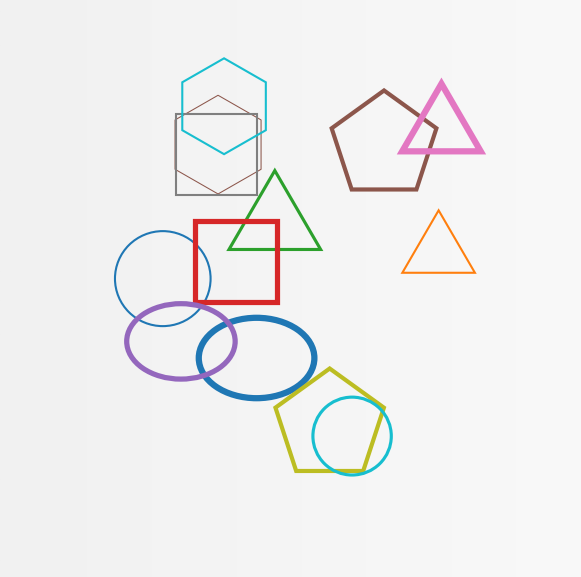[{"shape": "oval", "thickness": 3, "radius": 0.5, "center": [0.441, 0.379]}, {"shape": "circle", "thickness": 1, "radius": 0.41, "center": [0.28, 0.517]}, {"shape": "triangle", "thickness": 1, "radius": 0.36, "center": [0.755, 0.563]}, {"shape": "triangle", "thickness": 1.5, "radius": 0.46, "center": [0.473, 0.613]}, {"shape": "square", "thickness": 2.5, "radius": 0.35, "center": [0.405, 0.546]}, {"shape": "oval", "thickness": 2.5, "radius": 0.47, "center": [0.311, 0.408]}, {"shape": "hexagon", "thickness": 0.5, "radius": 0.43, "center": [0.375, 0.749]}, {"shape": "pentagon", "thickness": 2, "radius": 0.47, "center": [0.661, 0.748]}, {"shape": "triangle", "thickness": 3, "radius": 0.39, "center": [0.759, 0.776]}, {"shape": "square", "thickness": 1, "radius": 0.35, "center": [0.372, 0.732]}, {"shape": "pentagon", "thickness": 2, "radius": 0.49, "center": [0.567, 0.263]}, {"shape": "hexagon", "thickness": 1, "radius": 0.41, "center": [0.385, 0.815]}, {"shape": "circle", "thickness": 1.5, "radius": 0.34, "center": [0.606, 0.244]}]